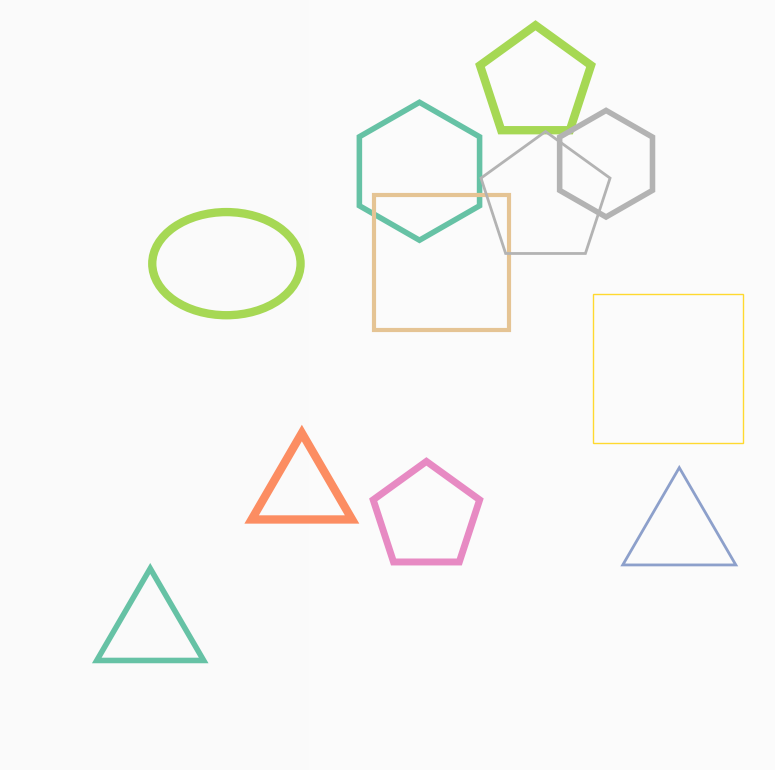[{"shape": "hexagon", "thickness": 2, "radius": 0.45, "center": [0.541, 0.778]}, {"shape": "triangle", "thickness": 2, "radius": 0.4, "center": [0.194, 0.182]}, {"shape": "triangle", "thickness": 3, "radius": 0.37, "center": [0.389, 0.363]}, {"shape": "triangle", "thickness": 1, "radius": 0.42, "center": [0.876, 0.308]}, {"shape": "pentagon", "thickness": 2.5, "radius": 0.36, "center": [0.55, 0.329]}, {"shape": "oval", "thickness": 3, "radius": 0.48, "center": [0.292, 0.658]}, {"shape": "pentagon", "thickness": 3, "radius": 0.38, "center": [0.691, 0.892]}, {"shape": "square", "thickness": 0.5, "radius": 0.48, "center": [0.862, 0.522]}, {"shape": "square", "thickness": 1.5, "radius": 0.44, "center": [0.57, 0.659]}, {"shape": "pentagon", "thickness": 1, "radius": 0.44, "center": [0.704, 0.742]}, {"shape": "hexagon", "thickness": 2, "radius": 0.35, "center": [0.782, 0.787]}]